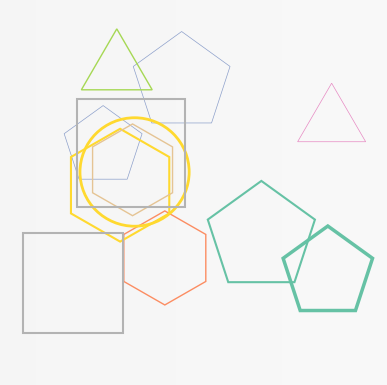[{"shape": "pentagon", "thickness": 2.5, "radius": 0.61, "center": [0.846, 0.292]}, {"shape": "pentagon", "thickness": 1.5, "radius": 0.73, "center": [0.674, 0.385]}, {"shape": "hexagon", "thickness": 1, "radius": 0.61, "center": [0.425, 0.33]}, {"shape": "pentagon", "thickness": 0.5, "radius": 0.53, "center": [0.266, 0.62]}, {"shape": "pentagon", "thickness": 0.5, "radius": 0.66, "center": [0.469, 0.787]}, {"shape": "triangle", "thickness": 0.5, "radius": 0.51, "center": [0.856, 0.683]}, {"shape": "triangle", "thickness": 1, "radius": 0.53, "center": [0.301, 0.82]}, {"shape": "hexagon", "thickness": 1.5, "radius": 0.73, "center": [0.31, 0.519]}, {"shape": "circle", "thickness": 2, "radius": 0.7, "center": [0.347, 0.553]}, {"shape": "hexagon", "thickness": 1, "radius": 0.6, "center": [0.342, 0.559]}, {"shape": "square", "thickness": 1.5, "radius": 0.7, "center": [0.338, 0.604]}, {"shape": "square", "thickness": 1.5, "radius": 0.65, "center": [0.188, 0.264]}]